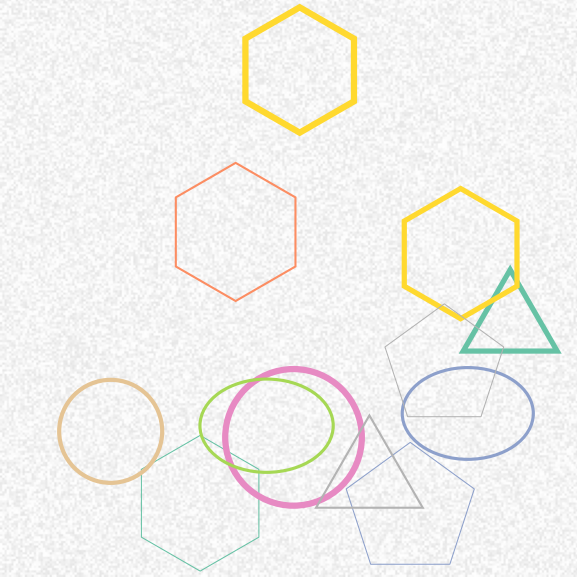[{"shape": "triangle", "thickness": 2.5, "radius": 0.47, "center": [0.883, 0.438]}, {"shape": "hexagon", "thickness": 0.5, "radius": 0.59, "center": [0.347, 0.128]}, {"shape": "hexagon", "thickness": 1, "radius": 0.6, "center": [0.408, 0.598]}, {"shape": "pentagon", "thickness": 0.5, "radius": 0.58, "center": [0.71, 0.116]}, {"shape": "oval", "thickness": 1.5, "radius": 0.57, "center": [0.81, 0.283]}, {"shape": "circle", "thickness": 3, "radius": 0.59, "center": [0.508, 0.242]}, {"shape": "oval", "thickness": 1.5, "radius": 0.58, "center": [0.462, 0.262]}, {"shape": "hexagon", "thickness": 3, "radius": 0.54, "center": [0.519, 0.878]}, {"shape": "hexagon", "thickness": 2.5, "radius": 0.56, "center": [0.798, 0.56]}, {"shape": "circle", "thickness": 2, "radius": 0.45, "center": [0.192, 0.252]}, {"shape": "triangle", "thickness": 1, "radius": 0.53, "center": [0.64, 0.173]}, {"shape": "pentagon", "thickness": 0.5, "radius": 0.54, "center": [0.769, 0.365]}]